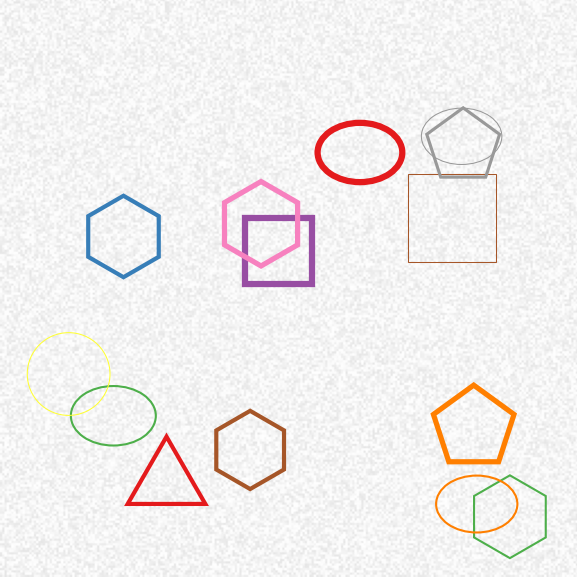[{"shape": "oval", "thickness": 3, "radius": 0.37, "center": [0.623, 0.735]}, {"shape": "triangle", "thickness": 2, "radius": 0.39, "center": [0.288, 0.165]}, {"shape": "hexagon", "thickness": 2, "radius": 0.35, "center": [0.214, 0.59]}, {"shape": "oval", "thickness": 1, "radius": 0.37, "center": [0.196, 0.279]}, {"shape": "hexagon", "thickness": 1, "radius": 0.36, "center": [0.883, 0.104]}, {"shape": "square", "thickness": 3, "radius": 0.29, "center": [0.482, 0.565]}, {"shape": "oval", "thickness": 1, "radius": 0.35, "center": [0.826, 0.126]}, {"shape": "pentagon", "thickness": 2.5, "radius": 0.37, "center": [0.82, 0.259]}, {"shape": "circle", "thickness": 0.5, "radius": 0.36, "center": [0.119, 0.351]}, {"shape": "square", "thickness": 0.5, "radius": 0.38, "center": [0.783, 0.622]}, {"shape": "hexagon", "thickness": 2, "radius": 0.34, "center": [0.433, 0.22]}, {"shape": "hexagon", "thickness": 2.5, "radius": 0.37, "center": [0.452, 0.612]}, {"shape": "oval", "thickness": 0.5, "radius": 0.35, "center": [0.799, 0.763]}, {"shape": "pentagon", "thickness": 1.5, "radius": 0.33, "center": [0.802, 0.746]}]